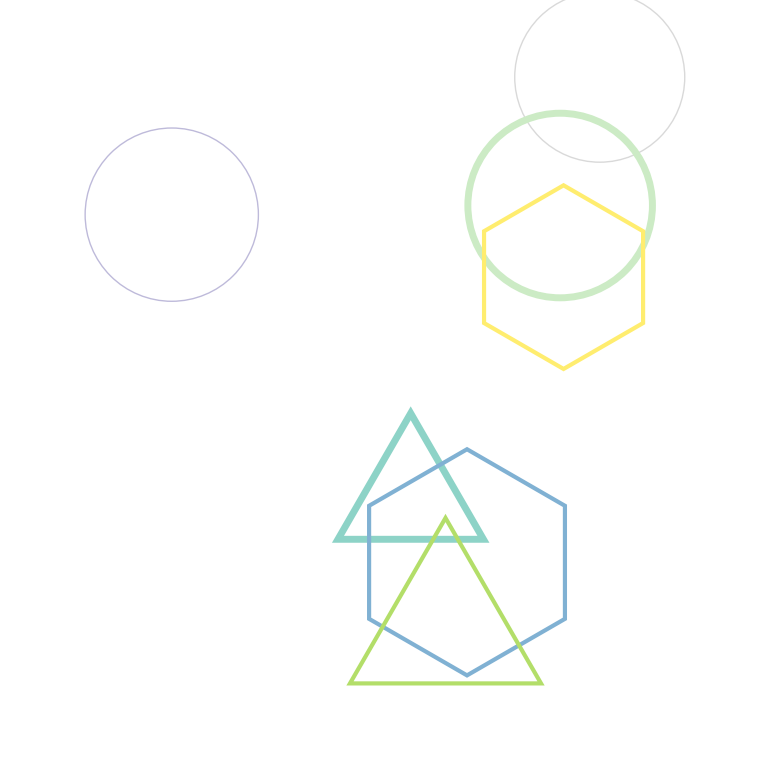[{"shape": "triangle", "thickness": 2.5, "radius": 0.55, "center": [0.533, 0.354]}, {"shape": "circle", "thickness": 0.5, "radius": 0.56, "center": [0.223, 0.721]}, {"shape": "hexagon", "thickness": 1.5, "radius": 0.73, "center": [0.607, 0.27]}, {"shape": "triangle", "thickness": 1.5, "radius": 0.72, "center": [0.579, 0.184]}, {"shape": "circle", "thickness": 0.5, "radius": 0.55, "center": [0.779, 0.9]}, {"shape": "circle", "thickness": 2.5, "radius": 0.6, "center": [0.727, 0.733]}, {"shape": "hexagon", "thickness": 1.5, "radius": 0.6, "center": [0.732, 0.64]}]